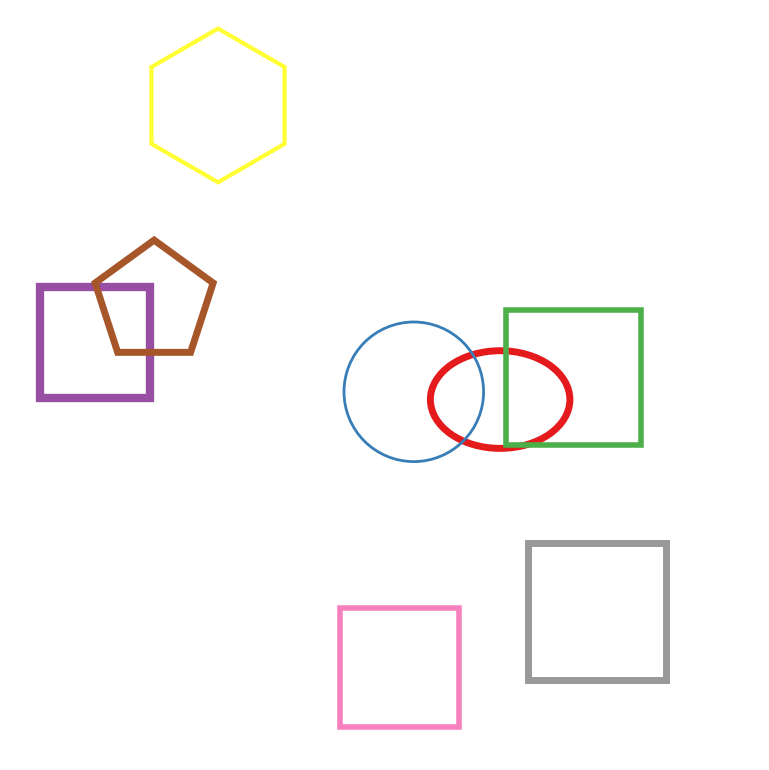[{"shape": "oval", "thickness": 2.5, "radius": 0.45, "center": [0.65, 0.481]}, {"shape": "circle", "thickness": 1, "radius": 0.45, "center": [0.537, 0.491]}, {"shape": "square", "thickness": 2, "radius": 0.44, "center": [0.744, 0.51]}, {"shape": "square", "thickness": 3, "radius": 0.36, "center": [0.123, 0.555]}, {"shape": "hexagon", "thickness": 1.5, "radius": 0.5, "center": [0.283, 0.863]}, {"shape": "pentagon", "thickness": 2.5, "radius": 0.4, "center": [0.2, 0.608]}, {"shape": "square", "thickness": 2, "radius": 0.39, "center": [0.519, 0.134]}, {"shape": "square", "thickness": 2.5, "radius": 0.45, "center": [0.775, 0.206]}]